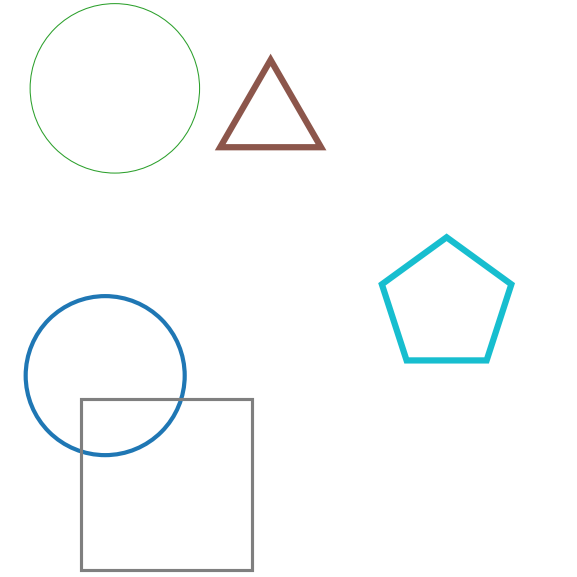[{"shape": "circle", "thickness": 2, "radius": 0.69, "center": [0.182, 0.349]}, {"shape": "circle", "thickness": 0.5, "radius": 0.73, "center": [0.199, 0.846]}, {"shape": "triangle", "thickness": 3, "radius": 0.5, "center": [0.469, 0.795]}, {"shape": "square", "thickness": 1.5, "radius": 0.74, "center": [0.288, 0.16]}, {"shape": "pentagon", "thickness": 3, "radius": 0.59, "center": [0.773, 0.47]}]